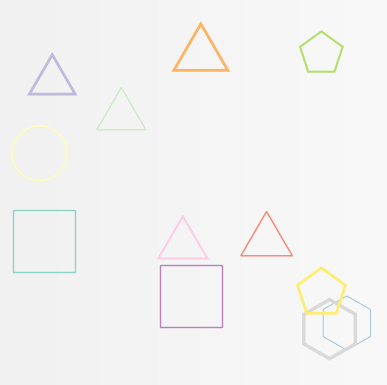[{"shape": "square", "thickness": 1, "radius": 0.4, "center": [0.114, 0.374]}, {"shape": "circle", "thickness": 1, "radius": 0.35, "center": [0.102, 0.602]}, {"shape": "triangle", "thickness": 2, "radius": 0.34, "center": [0.135, 0.79]}, {"shape": "triangle", "thickness": 1, "radius": 0.38, "center": [0.688, 0.374]}, {"shape": "hexagon", "thickness": 0.5, "radius": 0.35, "center": [0.895, 0.161]}, {"shape": "triangle", "thickness": 2, "radius": 0.4, "center": [0.518, 0.858]}, {"shape": "pentagon", "thickness": 1.5, "radius": 0.29, "center": [0.829, 0.861]}, {"shape": "triangle", "thickness": 1.5, "radius": 0.37, "center": [0.472, 0.365]}, {"shape": "hexagon", "thickness": 2.5, "radius": 0.38, "center": [0.851, 0.145]}, {"shape": "square", "thickness": 1, "radius": 0.4, "center": [0.492, 0.232]}, {"shape": "triangle", "thickness": 1, "radius": 0.37, "center": [0.313, 0.699]}, {"shape": "pentagon", "thickness": 2, "radius": 0.32, "center": [0.83, 0.239]}]